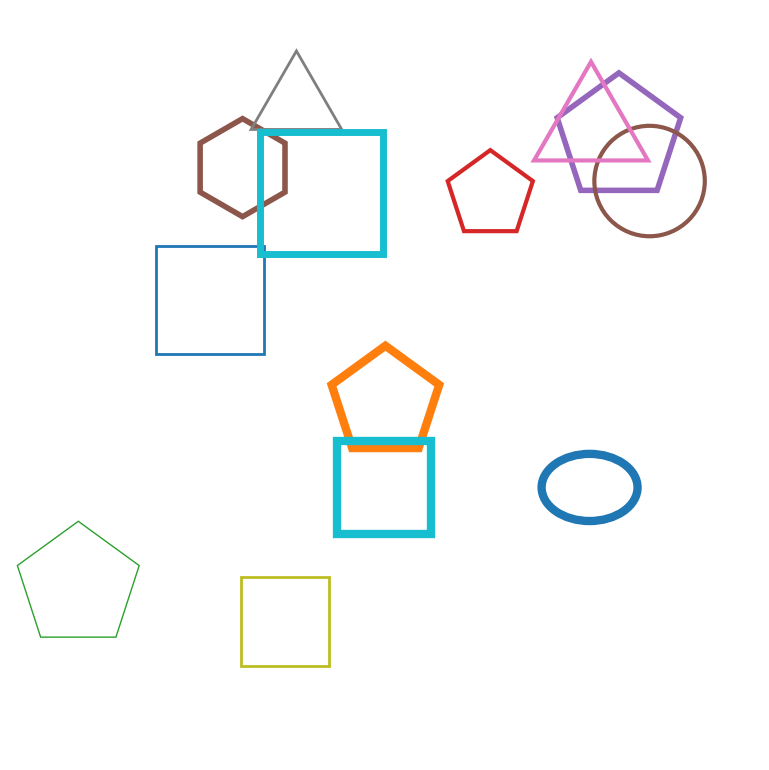[{"shape": "oval", "thickness": 3, "radius": 0.31, "center": [0.766, 0.367]}, {"shape": "square", "thickness": 1, "radius": 0.35, "center": [0.273, 0.61]}, {"shape": "pentagon", "thickness": 3, "radius": 0.37, "center": [0.501, 0.478]}, {"shape": "pentagon", "thickness": 0.5, "radius": 0.42, "center": [0.102, 0.24]}, {"shape": "pentagon", "thickness": 1.5, "radius": 0.29, "center": [0.637, 0.747]}, {"shape": "pentagon", "thickness": 2, "radius": 0.42, "center": [0.804, 0.821]}, {"shape": "hexagon", "thickness": 2, "radius": 0.32, "center": [0.315, 0.782]}, {"shape": "circle", "thickness": 1.5, "radius": 0.36, "center": [0.844, 0.765]}, {"shape": "triangle", "thickness": 1.5, "radius": 0.43, "center": [0.768, 0.834]}, {"shape": "triangle", "thickness": 1, "radius": 0.34, "center": [0.385, 0.866]}, {"shape": "square", "thickness": 1, "radius": 0.29, "center": [0.37, 0.193]}, {"shape": "square", "thickness": 3, "radius": 0.3, "center": [0.499, 0.367]}, {"shape": "square", "thickness": 2.5, "radius": 0.4, "center": [0.418, 0.75]}]